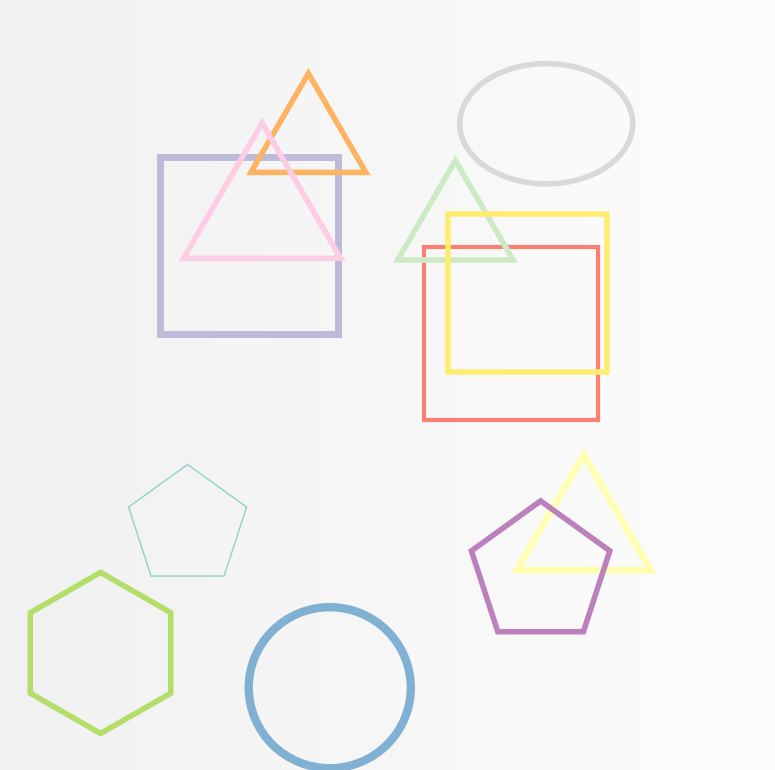[{"shape": "pentagon", "thickness": 0.5, "radius": 0.4, "center": [0.242, 0.317]}, {"shape": "triangle", "thickness": 2.5, "radius": 0.5, "center": [0.753, 0.309]}, {"shape": "square", "thickness": 2.5, "radius": 0.57, "center": [0.321, 0.682]}, {"shape": "square", "thickness": 1.5, "radius": 0.56, "center": [0.659, 0.567]}, {"shape": "circle", "thickness": 3, "radius": 0.52, "center": [0.426, 0.107]}, {"shape": "triangle", "thickness": 2, "radius": 0.43, "center": [0.398, 0.819]}, {"shape": "hexagon", "thickness": 2, "radius": 0.52, "center": [0.13, 0.152]}, {"shape": "triangle", "thickness": 2, "radius": 0.59, "center": [0.338, 0.723]}, {"shape": "oval", "thickness": 2, "radius": 0.56, "center": [0.705, 0.839]}, {"shape": "pentagon", "thickness": 2, "radius": 0.47, "center": [0.698, 0.256]}, {"shape": "triangle", "thickness": 2, "radius": 0.43, "center": [0.588, 0.705]}, {"shape": "square", "thickness": 2, "radius": 0.52, "center": [0.681, 0.62]}]